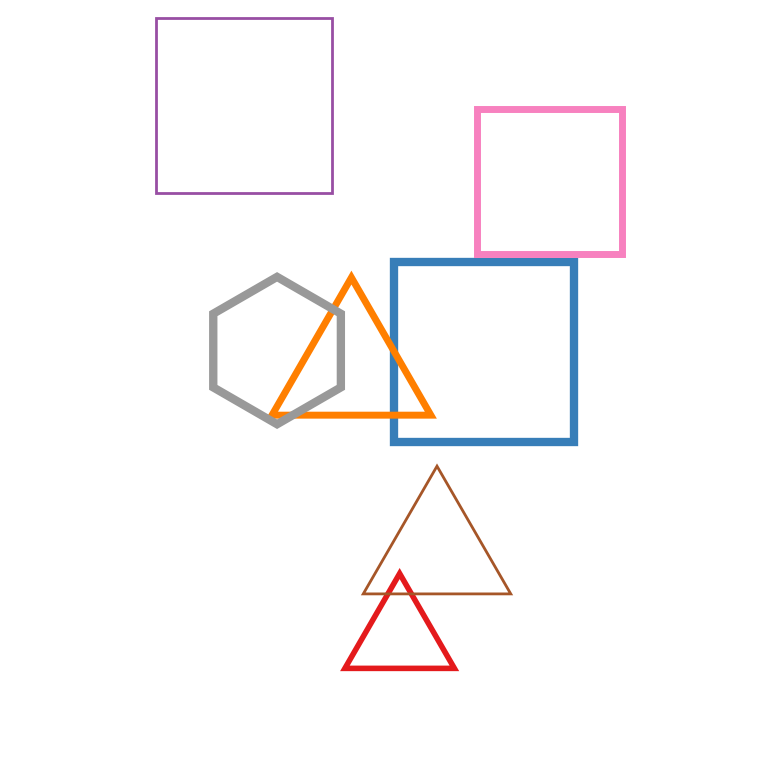[{"shape": "triangle", "thickness": 2, "radius": 0.41, "center": [0.519, 0.173]}, {"shape": "square", "thickness": 3, "radius": 0.58, "center": [0.629, 0.543]}, {"shape": "square", "thickness": 1, "radius": 0.57, "center": [0.317, 0.863]}, {"shape": "triangle", "thickness": 2.5, "radius": 0.6, "center": [0.456, 0.52]}, {"shape": "triangle", "thickness": 1, "radius": 0.55, "center": [0.568, 0.284]}, {"shape": "square", "thickness": 2.5, "radius": 0.47, "center": [0.714, 0.764]}, {"shape": "hexagon", "thickness": 3, "radius": 0.48, "center": [0.36, 0.545]}]